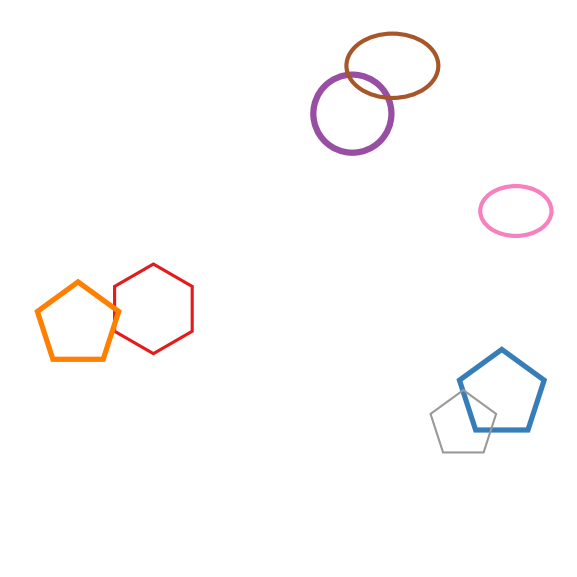[{"shape": "hexagon", "thickness": 1.5, "radius": 0.39, "center": [0.266, 0.464]}, {"shape": "pentagon", "thickness": 2.5, "radius": 0.39, "center": [0.869, 0.317]}, {"shape": "circle", "thickness": 3, "radius": 0.34, "center": [0.61, 0.802]}, {"shape": "pentagon", "thickness": 2.5, "radius": 0.37, "center": [0.135, 0.437]}, {"shape": "oval", "thickness": 2, "radius": 0.4, "center": [0.679, 0.885]}, {"shape": "oval", "thickness": 2, "radius": 0.31, "center": [0.893, 0.634]}, {"shape": "pentagon", "thickness": 1, "radius": 0.3, "center": [0.802, 0.264]}]